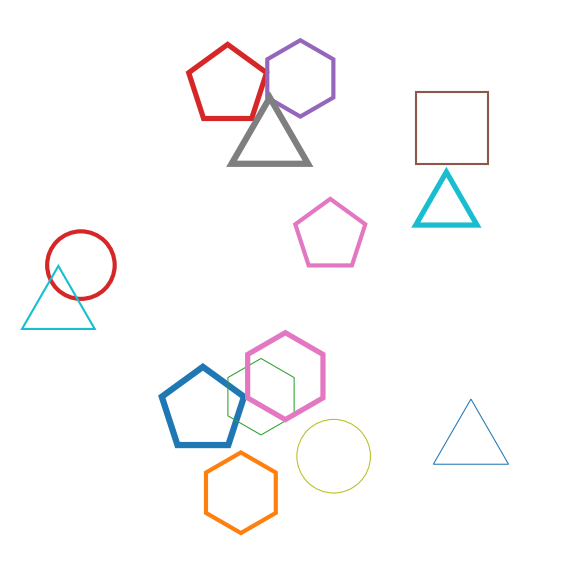[{"shape": "pentagon", "thickness": 3, "radius": 0.37, "center": [0.351, 0.289]}, {"shape": "triangle", "thickness": 0.5, "radius": 0.38, "center": [0.815, 0.233]}, {"shape": "hexagon", "thickness": 2, "radius": 0.35, "center": [0.417, 0.146]}, {"shape": "hexagon", "thickness": 0.5, "radius": 0.33, "center": [0.452, 0.312]}, {"shape": "pentagon", "thickness": 2.5, "radius": 0.35, "center": [0.394, 0.851]}, {"shape": "circle", "thickness": 2, "radius": 0.29, "center": [0.14, 0.54]}, {"shape": "hexagon", "thickness": 2, "radius": 0.33, "center": [0.52, 0.863]}, {"shape": "square", "thickness": 1, "radius": 0.31, "center": [0.783, 0.777]}, {"shape": "hexagon", "thickness": 2.5, "radius": 0.38, "center": [0.494, 0.348]}, {"shape": "pentagon", "thickness": 2, "radius": 0.32, "center": [0.572, 0.591]}, {"shape": "triangle", "thickness": 3, "radius": 0.38, "center": [0.467, 0.754]}, {"shape": "circle", "thickness": 0.5, "radius": 0.32, "center": [0.578, 0.209]}, {"shape": "triangle", "thickness": 2.5, "radius": 0.31, "center": [0.773, 0.64]}, {"shape": "triangle", "thickness": 1, "radius": 0.36, "center": [0.101, 0.466]}]